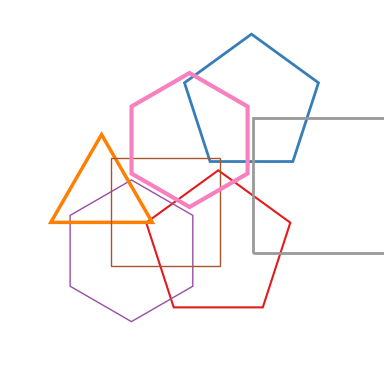[{"shape": "pentagon", "thickness": 1.5, "radius": 0.98, "center": [0.567, 0.361]}, {"shape": "pentagon", "thickness": 2, "radius": 0.91, "center": [0.653, 0.728]}, {"shape": "hexagon", "thickness": 1, "radius": 0.92, "center": [0.341, 0.349]}, {"shape": "triangle", "thickness": 2.5, "radius": 0.76, "center": [0.264, 0.498]}, {"shape": "square", "thickness": 1, "radius": 0.7, "center": [0.43, 0.449]}, {"shape": "hexagon", "thickness": 3, "radius": 0.87, "center": [0.492, 0.636]}, {"shape": "square", "thickness": 2, "radius": 0.88, "center": [0.831, 0.517]}]